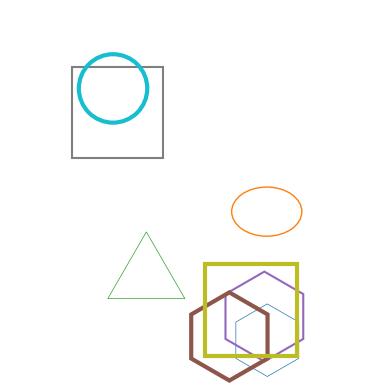[{"shape": "hexagon", "thickness": 0.5, "radius": 0.47, "center": [0.694, 0.116]}, {"shape": "oval", "thickness": 1, "radius": 0.46, "center": [0.693, 0.45]}, {"shape": "triangle", "thickness": 0.5, "radius": 0.58, "center": [0.38, 0.282]}, {"shape": "hexagon", "thickness": 1.5, "radius": 0.58, "center": [0.687, 0.178]}, {"shape": "hexagon", "thickness": 3, "radius": 0.57, "center": [0.596, 0.126]}, {"shape": "square", "thickness": 1.5, "radius": 0.59, "center": [0.306, 0.708]}, {"shape": "square", "thickness": 3, "radius": 0.6, "center": [0.652, 0.196]}, {"shape": "circle", "thickness": 3, "radius": 0.44, "center": [0.294, 0.77]}]